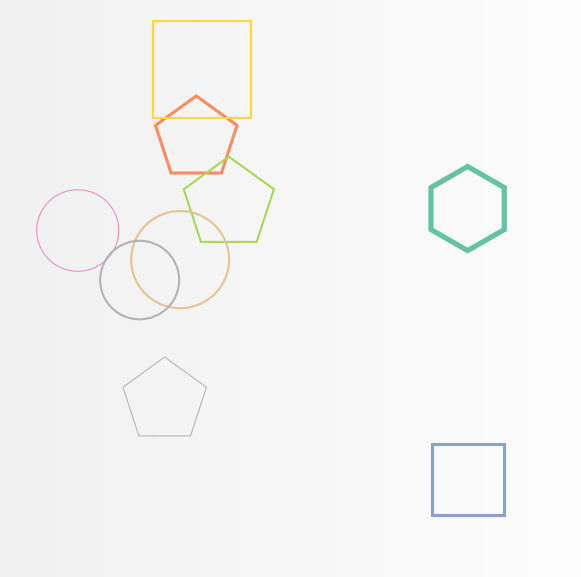[{"shape": "hexagon", "thickness": 2.5, "radius": 0.36, "center": [0.805, 0.638]}, {"shape": "pentagon", "thickness": 1.5, "radius": 0.37, "center": [0.338, 0.759]}, {"shape": "square", "thickness": 1.5, "radius": 0.31, "center": [0.805, 0.168]}, {"shape": "circle", "thickness": 0.5, "radius": 0.35, "center": [0.134, 0.6]}, {"shape": "pentagon", "thickness": 1, "radius": 0.41, "center": [0.394, 0.646]}, {"shape": "square", "thickness": 1, "radius": 0.42, "center": [0.348, 0.878]}, {"shape": "circle", "thickness": 1, "radius": 0.42, "center": [0.31, 0.55]}, {"shape": "pentagon", "thickness": 0.5, "radius": 0.38, "center": [0.283, 0.305]}, {"shape": "circle", "thickness": 1, "radius": 0.34, "center": [0.24, 0.514]}]